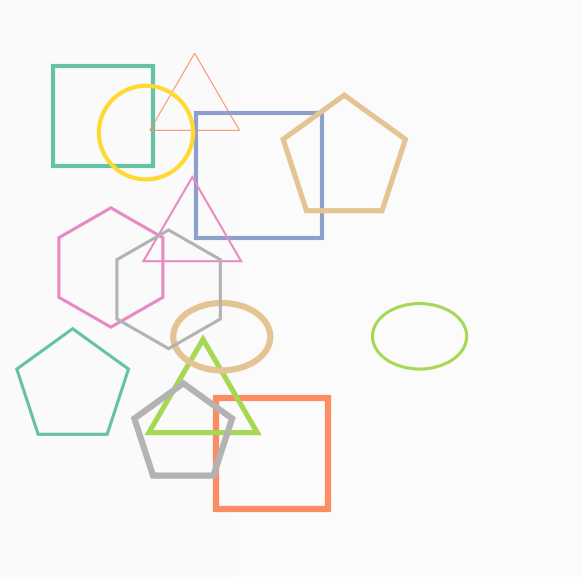[{"shape": "square", "thickness": 2, "radius": 0.43, "center": [0.177, 0.798]}, {"shape": "pentagon", "thickness": 1.5, "radius": 0.51, "center": [0.125, 0.329]}, {"shape": "square", "thickness": 3, "radius": 0.48, "center": [0.467, 0.214]}, {"shape": "triangle", "thickness": 0.5, "radius": 0.44, "center": [0.335, 0.818]}, {"shape": "square", "thickness": 2, "radius": 0.54, "center": [0.446, 0.696]}, {"shape": "hexagon", "thickness": 1.5, "radius": 0.52, "center": [0.191, 0.536]}, {"shape": "triangle", "thickness": 1, "radius": 0.49, "center": [0.331, 0.595]}, {"shape": "triangle", "thickness": 2.5, "radius": 0.54, "center": [0.349, 0.304]}, {"shape": "oval", "thickness": 1.5, "radius": 0.41, "center": [0.722, 0.417]}, {"shape": "circle", "thickness": 2, "radius": 0.41, "center": [0.251, 0.77]}, {"shape": "oval", "thickness": 3, "radius": 0.42, "center": [0.382, 0.416]}, {"shape": "pentagon", "thickness": 2.5, "radius": 0.55, "center": [0.592, 0.724]}, {"shape": "pentagon", "thickness": 3, "radius": 0.44, "center": [0.315, 0.247]}, {"shape": "hexagon", "thickness": 1.5, "radius": 0.51, "center": [0.29, 0.498]}]